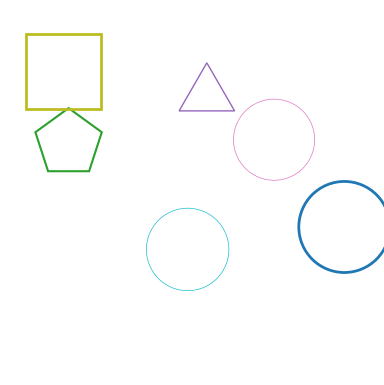[{"shape": "circle", "thickness": 2, "radius": 0.59, "center": [0.894, 0.41]}, {"shape": "pentagon", "thickness": 1.5, "radius": 0.45, "center": [0.178, 0.629]}, {"shape": "triangle", "thickness": 1, "radius": 0.42, "center": [0.537, 0.754]}, {"shape": "circle", "thickness": 0.5, "radius": 0.53, "center": [0.712, 0.637]}, {"shape": "square", "thickness": 2, "radius": 0.48, "center": [0.165, 0.814]}, {"shape": "circle", "thickness": 0.5, "radius": 0.54, "center": [0.487, 0.352]}]